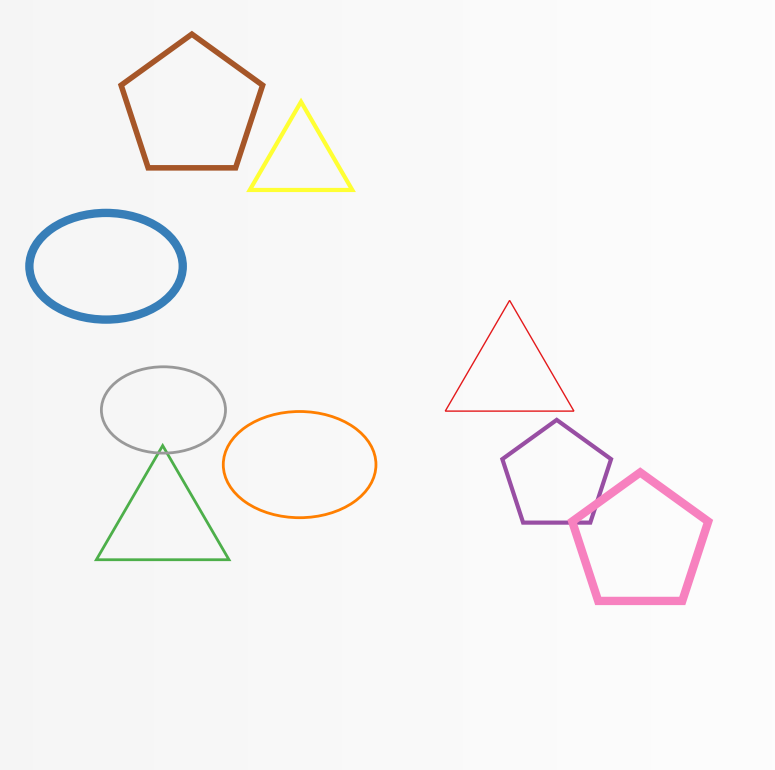[{"shape": "triangle", "thickness": 0.5, "radius": 0.48, "center": [0.658, 0.514]}, {"shape": "oval", "thickness": 3, "radius": 0.49, "center": [0.137, 0.654]}, {"shape": "triangle", "thickness": 1, "radius": 0.49, "center": [0.21, 0.322]}, {"shape": "pentagon", "thickness": 1.5, "radius": 0.37, "center": [0.718, 0.381]}, {"shape": "oval", "thickness": 1, "radius": 0.49, "center": [0.387, 0.397]}, {"shape": "triangle", "thickness": 1.5, "radius": 0.38, "center": [0.388, 0.791]}, {"shape": "pentagon", "thickness": 2, "radius": 0.48, "center": [0.248, 0.86]}, {"shape": "pentagon", "thickness": 3, "radius": 0.46, "center": [0.826, 0.294]}, {"shape": "oval", "thickness": 1, "radius": 0.4, "center": [0.211, 0.468]}]